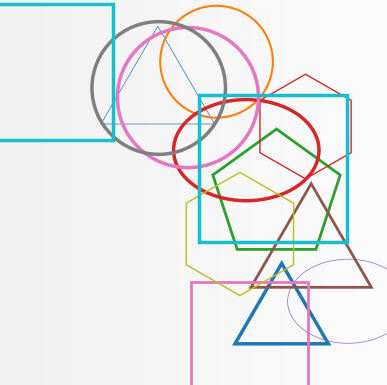[{"shape": "triangle", "thickness": 2.5, "radius": 0.7, "center": [0.727, 0.177]}, {"shape": "triangle", "thickness": 0.5, "radius": 0.85, "center": [0.407, 0.763]}, {"shape": "circle", "thickness": 1.5, "radius": 0.73, "center": [0.559, 0.84]}, {"shape": "pentagon", "thickness": 2, "radius": 0.86, "center": [0.714, 0.492]}, {"shape": "oval", "thickness": 2.5, "radius": 0.94, "center": [0.636, 0.61]}, {"shape": "hexagon", "thickness": 1, "radius": 0.68, "center": [0.788, 0.671]}, {"shape": "oval", "thickness": 0.5, "radius": 0.78, "center": [0.898, 0.218]}, {"shape": "triangle", "thickness": 2, "radius": 0.9, "center": [0.803, 0.343]}, {"shape": "square", "thickness": 2, "radius": 0.75, "center": [0.644, 0.117]}, {"shape": "circle", "thickness": 2.5, "radius": 0.91, "center": [0.485, 0.747]}, {"shape": "circle", "thickness": 2.5, "radius": 0.86, "center": [0.41, 0.771]}, {"shape": "hexagon", "thickness": 1, "radius": 0.8, "center": [0.619, 0.392]}, {"shape": "square", "thickness": 2.5, "radius": 0.88, "center": [0.115, 0.813]}, {"shape": "square", "thickness": 2.5, "radius": 0.95, "center": [0.705, 0.562]}]